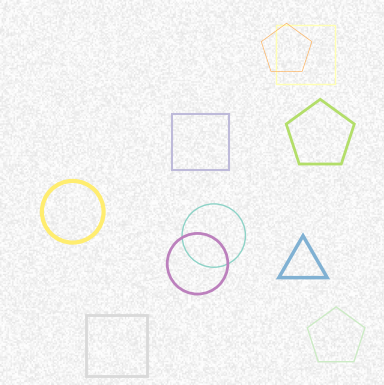[{"shape": "circle", "thickness": 1, "radius": 0.41, "center": [0.555, 0.388]}, {"shape": "square", "thickness": 1, "radius": 0.38, "center": [0.794, 0.859]}, {"shape": "square", "thickness": 1.5, "radius": 0.37, "center": [0.522, 0.631]}, {"shape": "triangle", "thickness": 2.5, "radius": 0.36, "center": [0.787, 0.315]}, {"shape": "pentagon", "thickness": 0.5, "radius": 0.35, "center": [0.744, 0.87]}, {"shape": "pentagon", "thickness": 2, "radius": 0.46, "center": [0.832, 0.649]}, {"shape": "square", "thickness": 2, "radius": 0.39, "center": [0.302, 0.103]}, {"shape": "circle", "thickness": 2, "radius": 0.39, "center": [0.513, 0.315]}, {"shape": "pentagon", "thickness": 1, "radius": 0.39, "center": [0.873, 0.124]}, {"shape": "circle", "thickness": 3, "radius": 0.4, "center": [0.189, 0.45]}]